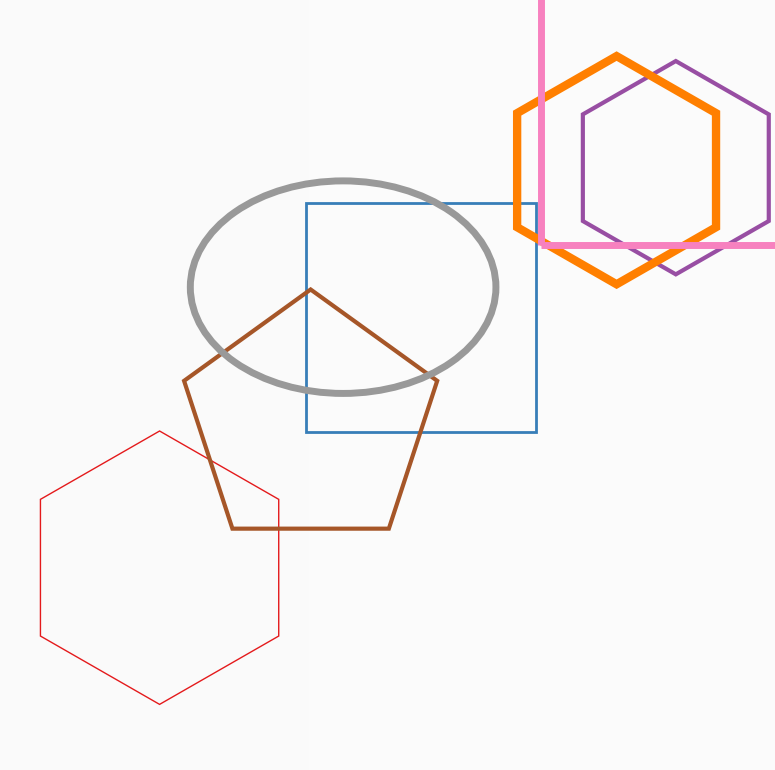[{"shape": "hexagon", "thickness": 0.5, "radius": 0.89, "center": [0.206, 0.263]}, {"shape": "square", "thickness": 1, "radius": 0.74, "center": [0.543, 0.588]}, {"shape": "hexagon", "thickness": 1.5, "radius": 0.69, "center": [0.872, 0.782]}, {"shape": "hexagon", "thickness": 3, "radius": 0.74, "center": [0.796, 0.779]}, {"shape": "pentagon", "thickness": 1.5, "radius": 0.86, "center": [0.401, 0.452]}, {"shape": "square", "thickness": 2.5, "radius": 0.97, "center": [0.891, 0.875]}, {"shape": "oval", "thickness": 2.5, "radius": 0.99, "center": [0.443, 0.627]}]